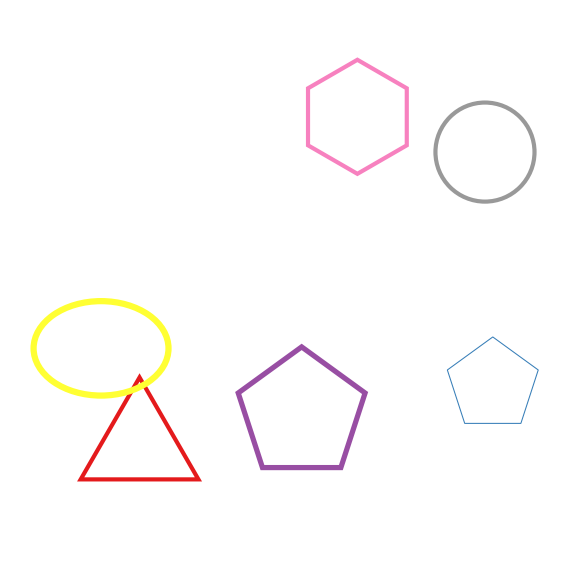[{"shape": "triangle", "thickness": 2, "radius": 0.59, "center": [0.242, 0.228]}, {"shape": "pentagon", "thickness": 0.5, "radius": 0.41, "center": [0.853, 0.333]}, {"shape": "pentagon", "thickness": 2.5, "radius": 0.58, "center": [0.522, 0.283]}, {"shape": "oval", "thickness": 3, "radius": 0.58, "center": [0.175, 0.396]}, {"shape": "hexagon", "thickness": 2, "radius": 0.49, "center": [0.619, 0.797]}, {"shape": "circle", "thickness": 2, "radius": 0.43, "center": [0.84, 0.736]}]